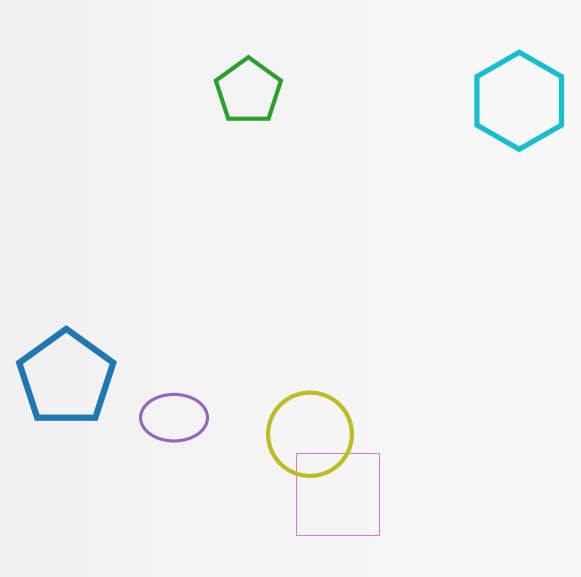[{"shape": "pentagon", "thickness": 3, "radius": 0.43, "center": [0.114, 0.345]}, {"shape": "pentagon", "thickness": 2, "radius": 0.29, "center": [0.427, 0.841]}, {"shape": "oval", "thickness": 1.5, "radius": 0.29, "center": [0.299, 0.276]}, {"shape": "square", "thickness": 0.5, "radius": 0.36, "center": [0.581, 0.144]}, {"shape": "circle", "thickness": 2, "radius": 0.36, "center": [0.533, 0.247]}, {"shape": "hexagon", "thickness": 2.5, "radius": 0.42, "center": [0.893, 0.825]}]